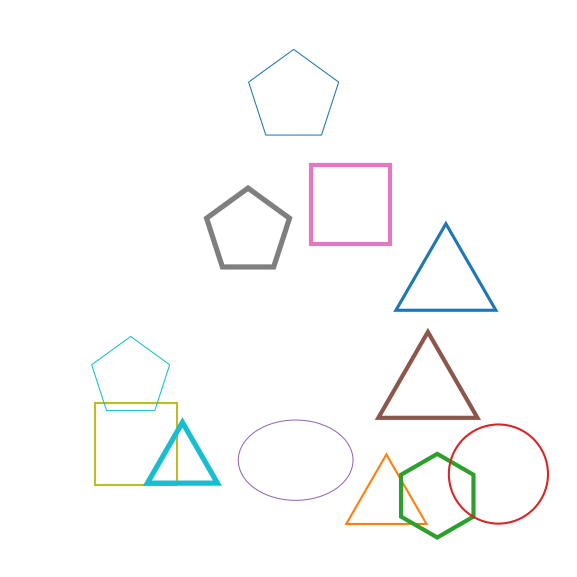[{"shape": "pentagon", "thickness": 0.5, "radius": 0.41, "center": [0.508, 0.832]}, {"shape": "triangle", "thickness": 1.5, "radius": 0.5, "center": [0.772, 0.512]}, {"shape": "triangle", "thickness": 1, "radius": 0.4, "center": [0.669, 0.132]}, {"shape": "hexagon", "thickness": 2, "radius": 0.36, "center": [0.757, 0.141]}, {"shape": "circle", "thickness": 1, "radius": 0.43, "center": [0.863, 0.178]}, {"shape": "oval", "thickness": 0.5, "radius": 0.5, "center": [0.512, 0.202]}, {"shape": "triangle", "thickness": 2, "radius": 0.5, "center": [0.741, 0.325]}, {"shape": "square", "thickness": 2, "radius": 0.34, "center": [0.607, 0.645]}, {"shape": "pentagon", "thickness": 2.5, "radius": 0.38, "center": [0.429, 0.598]}, {"shape": "square", "thickness": 1, "radius": 0.35, "center": [0.236, 0.23]}, {"shape": "pentagon", "thickness": 0.5, "radius": 0.35, "center": [0.226, 0.346]}, {"shape": "triangle", "thickness": 2.5, "radius": 0.35, "center": [0.316, 0.198]}]